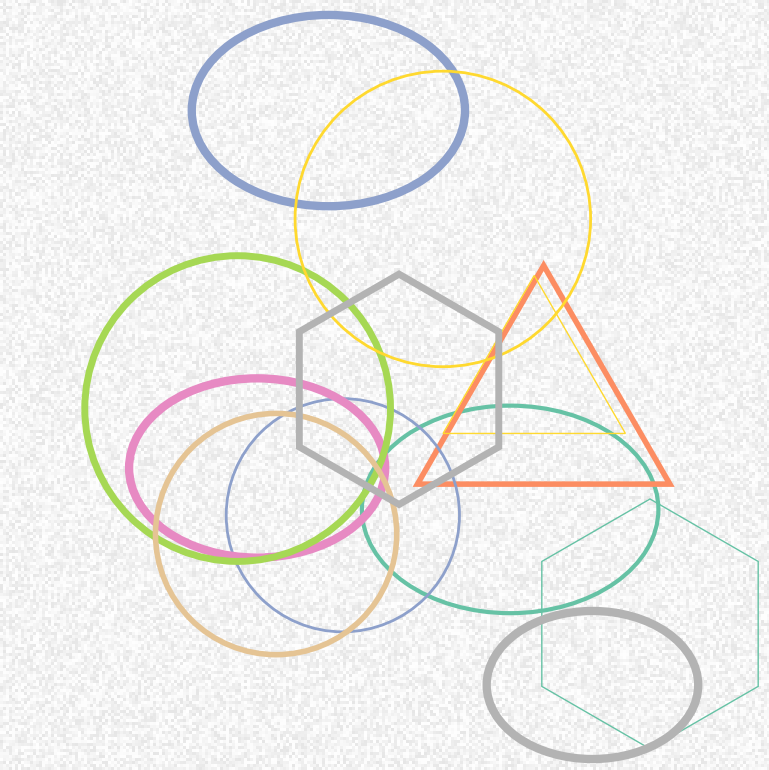[{"shape": "oval", "thickness": 1.5, "radius": 0.96, "center": [0.663, 0.338]}, {"shape": "hexagon", "thickness": 0.5, "radius": 0.81, "center": [0.844, 0.19]}, {"shape": "triangle", "thickness": 2, "radius": 0.95, "center": [0.706, 0.466]}, {"shape": "oval", "thickness": 3, "radius": 0.89, "center": [0.426, 0.856]}, {"shape": "circle", "thickness": 1, "radius": 0.76, "center": [0.445, 0.331]}, {"shape": "oval", "thickness": 3, "radius": 0.83, "center": [0.334, 0.392]}, {"shape": "circle", "thickness": 2.5, "radius": 0.99, "center": [0.309, 0.469]}, {"shape": "circle", "thickness": 1, "radius": 0.96, "center": [0.575, 0.716]}, {"shape": "triangle", "thickness": 0.5, "radius": 0.68, "center": [0.694, 0.505]}, {"shape": "circle", "thickness": 2, "radius": 0.78, "center": [0.359, 0.306]}, {"shape": "oval", "thickness": 3, "radius": 0.69, "center": [0.769, 0.11]}, {"shape": "hexagon", "thickness": 2.5, "radius": 0.75, "center": [0.518, 0.494]}]